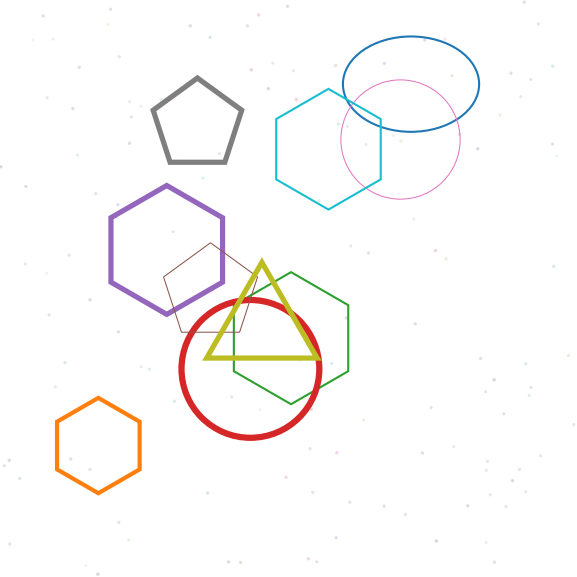[{"shape": "oval", "thickness": 1, "radius": 0.59, "center": [0.712, 0.853]}, {"shape": "hexagon", "thickness": 2, "radius": 0.41, "center": [0.17, 0.228]}, {"shape": "hexagon", "thickness": 1, "radius": 0.57, "center": [0.504, 0.414]}, {"shape": "circle", "thickness": 3, "radius": 0.6, "center": [0.434, 0.36]}, {"shape": "hexagon", "thickness": 2.5, "radius": 0.56, "center": [0.289, 0.566]}, {"shape": "pentagon", "thickness": 0.5, "radius": 0.43, "center": [0.365, 0.493]}, {"shape": "circle", "thickness": 0.5, "radius": 0.52, "center": [0.694, 0.758]}, {"shape": "pentagon", "thickness": 2.5, "radius": 0.4, "center": [0.342, 0.783]}, {"shape": "triangle", "thickness": 2.5, "radius": 0.55, "center": [0.453, 0.434]}, {"shape": "hexagon", "thickness": 1, "radius": 0.52, "center": [0.569, 0.741]}]